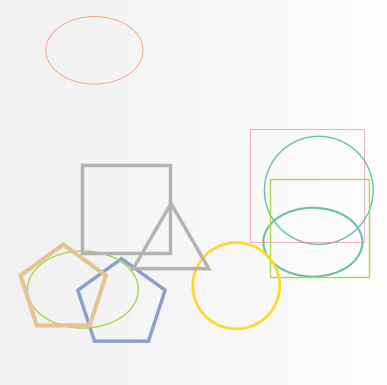[{"shape": "oval", "thickness": 1.5, "radius": 0.64, "center": [0.807, 0.371]}, {"shape": "circle", "thickness": 1, "radius": 0.7, "center": [0.823, 0.506]}, {"shape": "oval", "thickness": 0.5, "radius": 0.63, "center": [0.244, 0.869]}, {"shape": "pentagon", "thickness": 2.5, "radius": 0.59, "center": [0.314, 0.21]}, {"shape": "square", "thickness": 0.5, "radius": 0.73, "center": [0.792, 0.519]}, {"shape": "oval", "thickness": 1, "radius": 0.72, "center": [0.214, 0.248]}, {"shape": "square", "thickness": 1, "radius": 0.64, "center": [0.824, 0.407]}, {"shape": "circle", "thickness": 2, "radius": 0.56, "center": [0.61, 0.258]}, {"shape": "pentagon", "thickness": 3, "radius": 0.58, "center": [0.163, 0.249]}, {"shape": "square", "thickness": 2.5, "radius": 0.57, "center": [0.325, 0.456]}, {"shape": "triangle", "thickness": 2.5, "radius": 0.56, "center": [0.441, 0.359]}]